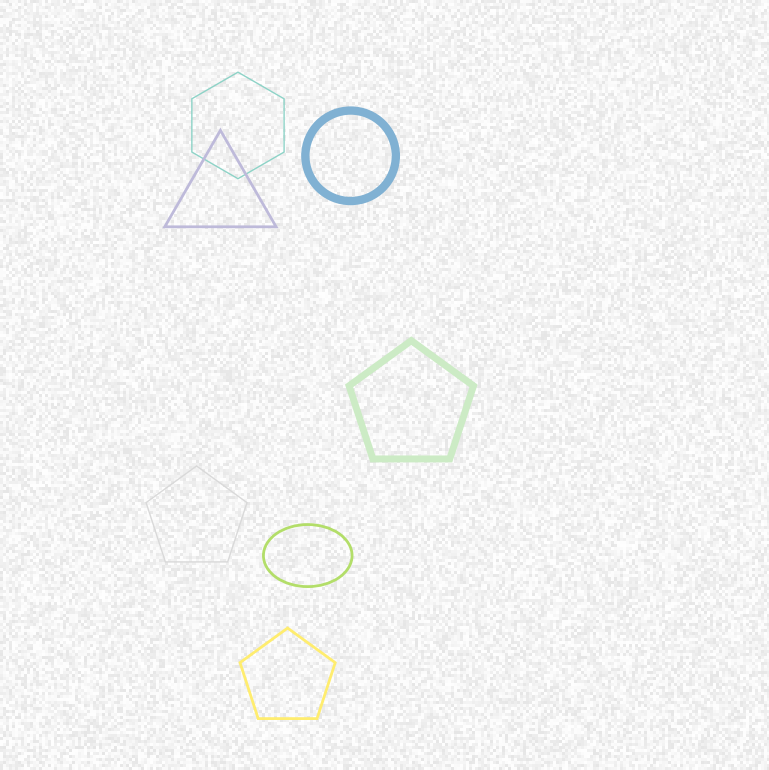[{"shape": "hexagon", "thickness": 0.5, "radius": 0.35, "center": [0.309, 0.837]}, {"shape": "triangle", "thickness": 1, "radius": 0.42, "center": [0.286, 0.747]}, {"shape": "circle", "thickness": 3, "radius": 0.29, "center": [0.455, 0.798]}, {"shape": "oval", "thickness": 1, "radius": 0.29, "center": [0.4, 0.278]}, {"shape": "pentagon", "thickness": 0.5, "radius": 0.34, "center": [0.255, 0.326]}, {"shape": "pentagon", "thickness": 2.5, "radius": 0.42, "center": [0.534, 0.473]}, {"shape": "pentagon", "thickness": 1, "radius": 0.33, "center": [0.374, 0.119]}]